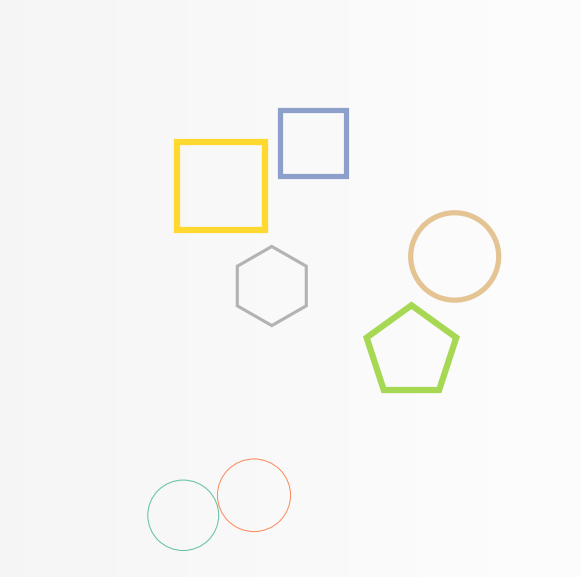[{"shape": "circle", "thickness": 0.5, "radius": 0.3, "center": [0.315, 0.107]}, {"shape": "circle", "thickness": 0.5, "radius": 0.31, "center": [0.437, 0.142]}, {"shape": "square", "thickness": 2.5, "radius": 0.29, "center": [0.538, 0.751]}, {"shape": "pentagon", "thickness": 3, "radius": 0.41, "center": [0.708, 0.389]}, {"shape": "square", "thickness": 3, "radius": 0.38, "center": [0.379, 0.677]}, {"shape": "circle", "thickness": 2.5, "radius": 0.38, "center": [0.782, 0.555]}, {"shape": "hexagon", "thickness": 1.5, "radius": 0.34, "center": [0.468, 0.504]}]